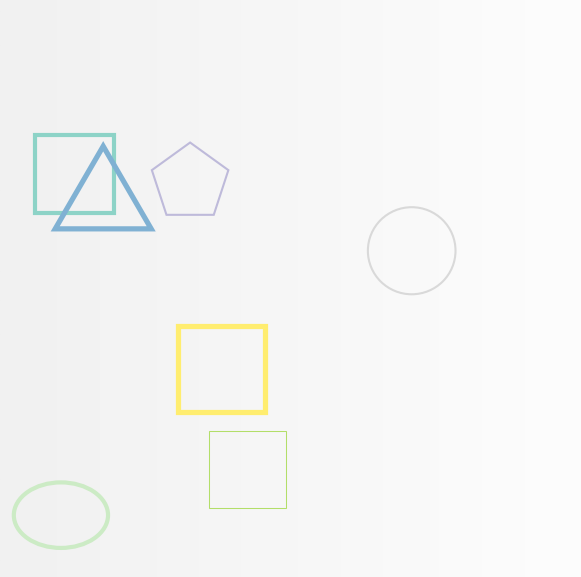[{"shape": "square", "thickness": 2, "radius": 0.34, "center": [0.128, 0.698]}, {"shape": "pentagon", "thickness": 1, "radius": 0.35, "center": [0.327, 0.683]}, {"shape": "triangle", "thickness": 2.5, "radius": 0.48, "center": [0.178, 0.651]}, {"shape": "square", "thickness": 0.5, "radius": 0.33, "center": [0.425, 0.185]}, {"shape": "circle", "thickness": 1, "radius": 0.38, "center": [0.708, 0.565]}, {"shape": "oval", "thickness": 2, "radius": 0.41, "center": [0.105, 0.107]}, {"shape": "square", "thickness": 2.5, "radius": 0.37, "center": [0.381, 0.36]}]